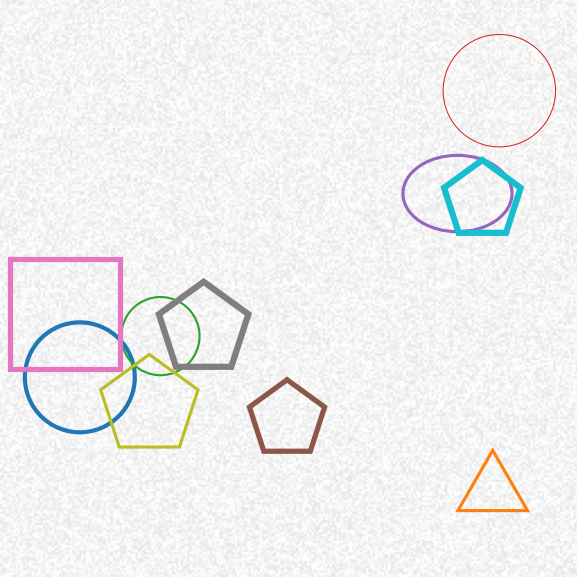[{"shape": "circle", "thickness": 2, "radius": 0.48, "center": [0.138, 0.346]}, {"shape": "triangle", "thickness": 1.5, "radius": 0.35, "center": [0.853, 0.15]}, {"shape": "circle", "thickness": 1, "radius": 0.34, "center": [0.278, 0.417]}, {"shape": "circle", "thickness": 0.5, "radius": 0.49, "center": [0.865, 0.842]}, {"shape": "oval", "thickness": 1.5, "radius": 0.47, "center": [0.792, 0.664]}, {"shape": "pentagon", "thickness": 2.5, "radius": 0.34, "center": [0.497, 0.273]}, {"shape": "square", "thickness": 2.5, "radius": 0.48, "center": [0.113, 0.455]}, {"shape": "pentagon", "thickness": 3, "radius": 0.41, "center": [0.353, 0.43]}, {"shape": "pentagon", "thickness": 1.5, "radius": 0.44, "center": [0.259, 0.297]}, {"shape": "pentagon", "thickness": 3, "radius": 0.35, "center": [0.835, 0.652]}]